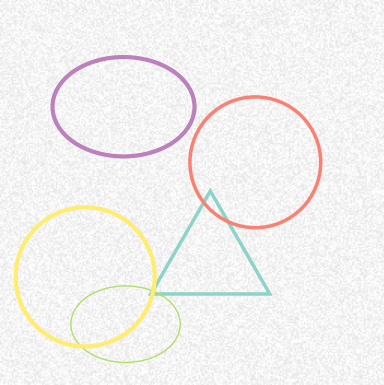[{"shape": "triangle", "thickness": 2.5, "radius": 0.89, "center": [0.546, 0.326]}, {"shape": "circle", "thickness": 2.5, "radius": 0.85, "center": [0.663, 0.578]}, {"shape": "oval", "thickness": 1, "radius": 0.71, "center": [0.326, 0.158]}, {"shape": "oval", "thickness": 3, "radius": 0.92, "center": [0.321, 0.723]}, {"shape": "circle", "thickness": 3, "radius": 0.9, "center": [0.221, 0.281]}]